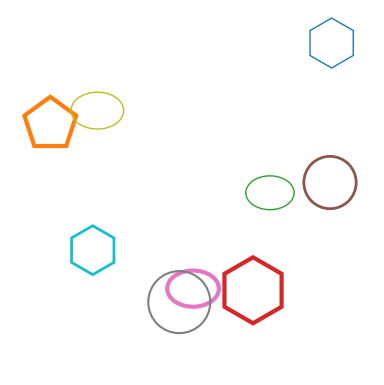[{"shape": "hexagon", "thickness": 1, "radius": 0.32, "center": [0.861, 0.888]}, {"shape": "pentagon", "thickness": 3, "radius": 0.35, "center": [0.131, 0.678]}, {"shape": "oval", "thickness": 1, "radius": 0.31, "center": [0.701, 0.499]}, {"shape": "hexagon", "thickness": 3, "radius": 0.43, "center": [0.657, 0.246]}, {"shape": "circle", "thickness": 2, "radius": 0.34, "center": [0.857, 0.526]}, {"shape": "oval", "thickness": 3, "radius": 0.34, "center": [0.501, 0.25]}, {"shape": "circle", "thickness": 1.5, "radius": 0.4, "center": [0.466, 0.215]}, {"shape": "oval", "thickness": 1, "radius": 0.34, "center": [0.253, 0.713]}, {"shape": "hexagon", "thickness": 2, "radius": 0.32, "center": [0.241, 0.35]}]